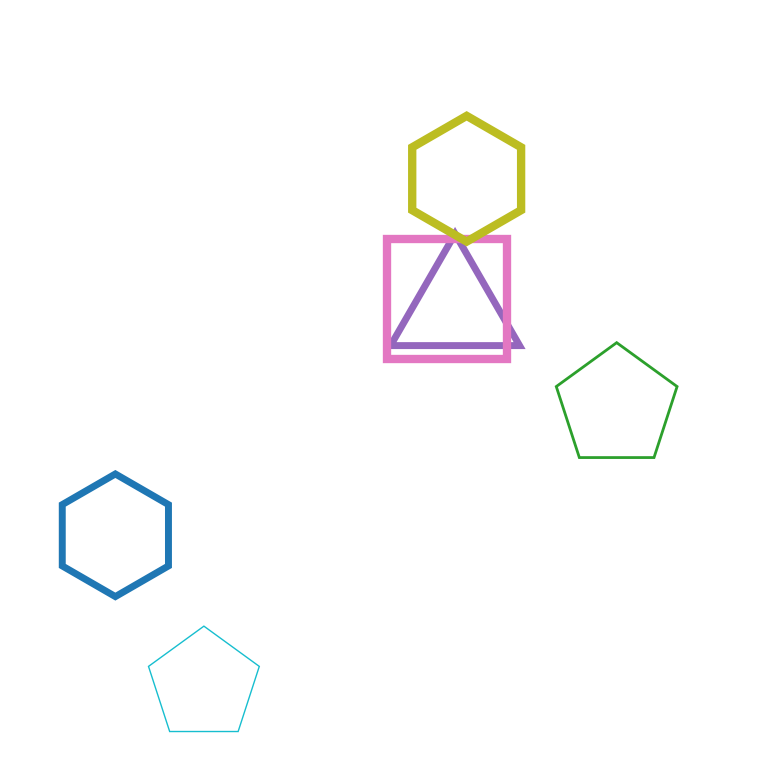[{"shape": "hexagon", "thickness": 2.5, "radius": 0.4, "center": [0.15, 0.305]}, {"shape": "pentagon", "thickness": 1, "radius": 0.41, "center": [0.801, 0.472]}, {"shape": "triangle", "thickness": 2.5, "radius": 0.48, "center": [0.591, 0.6]}, {"shape": "square", "thickness": 3, "radius": 0.39, "center": [0.581, 0.612]}, {"shape": "hexagon", "thickness": 3, "radius": 0.41, "center": [0.606, 0.768]}, {"shape": "pentagon", "thickness": 0.5, "radius": 0.38, "center": [0.265, 0.111]}]